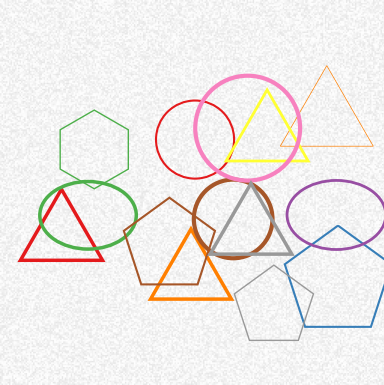[{"shape": "circle", "thickness": 1.5, "radius": 0.51, "center": [0.507, 0.637]}, {"shape": "triangle", "thickness": 2.5, "radius": 0.62, "center": [0.16, 0.385]}, {"shape": "pentagon", "thickness": 1.5, "radius": 0.73, "center": [0.878, 0.269]}, {"shape": "hexagon", "thickness": 1, "radius": 0.51, "center": [0.245, 0.612]}, {"shape": "oval", "thickness": 2.5, "radius": 0.63, "center": [0.229, 0.441]}, {"shape": "oval", "thickness": 2, "radius": 0.64, "center": [0.874, 0.442]}, {"shape": "triangle", "thickness": 2.5, "radius": 0.61, "center": [0.496, 0.284]}, {"shape": "triangle", "thickness": 0.5, "radius": 0.7, "center": [0.849, 0.69]}, {"shape": "triangle", "thickness": 2, "radius": 0.62, "center": [0.694, 0.643]}, {"shape": "circle", "thickness": 3, "radius": 0.51, "center": [0.606, 0.431]}, {"shape": "pentagon", "thickness": 1.5, "radius": 0.62, "center": [0.44, 0.362]}, {"shape": "circle", "thickness": 3, "radius": 0.68, "center": [0.643, 0.667]}, {"shape": "triangle", "thickness": 2.5, "radius": 0.61, "center": [0.652, 0.401]}, {"shape": "pentagon", "thickness": 1, "radius": 0.54, "center": [0.711, 0.203]}]